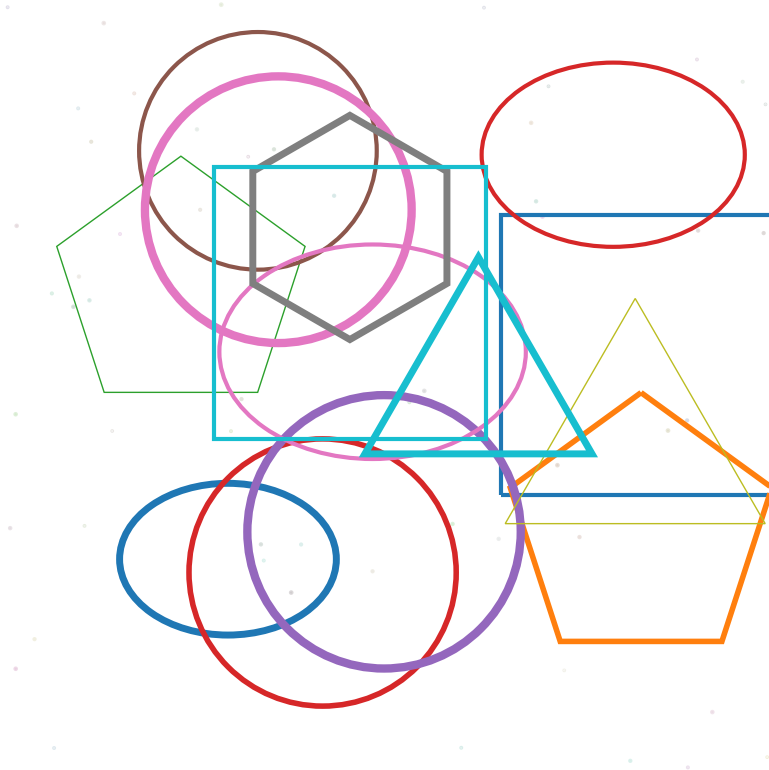[{"shape": "oval", "thickness": 2.5, "radius": 0.7, "center": [0.296, 0.274]}, {"shape": "square", "thickness": 1.5, "radius": 0.91, "center": [0.832, 0.539]}, {"shape": "pentagon", "thickness": 2, "radius": 0.89, "center": [0.833, 0.312]}, {"shape": "pentagon", "thickness": 0.5, "radius": 0.85, "center": [0.235, 0.628]}, {"shape": "circle", "thickness": 2, "radius": 0.87, "center": [0.419, 0.256]}, {"shape": "oval", "thickness": 1.5, "radius": 0.85, "center": [0.796, 0.799]}, {"shape": "circle", "thickness": 3, "radius": 0.89, "center": [0.499, 0.309]}, {"shape": "circle", "thickness": 1.5, "radius": 0.77, "center": [0.335, 0.804]}, {"shape": "circle", "thickness": 3, "radius": 0.87, "center": [0.361, 0.728]}, {"shape": "oval", "thickness": 1.5, "radius": 1.0, "center": [0.484, 0.543]}, {"shape": "hexagon", "thickness": 2.5, "radius": 0.73, "center": [0.454, 0.705]}, {"shape": "triangle", "thickness": 0.5, "radius": 0.97, "center": [0.825, 0.417]}, {"shape": "square", "thickness": 1.5, "radius": 0.88, "center": [0.455, 0.606]}, {"shape": "triangle", "thickness": 2.5, "radius": 0.85, "center": [0.621, 0.496]}]